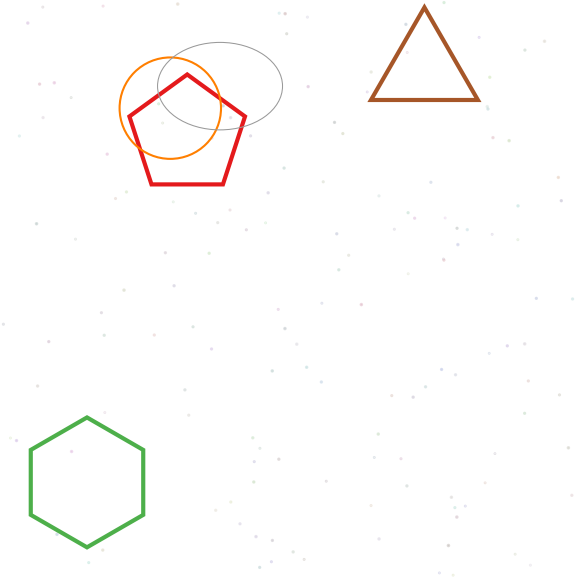[{"shape": "pentagon", "thickness": 2, "radius": 0.53, "center": [0.324, 0.765]}, {"shape": "hexagon", "thickness": 2, "radius": 0.56, "center": [0.151, 0.164]}, {"shape": "circle", "thickness": 1, "radius": 0.44, "center": [0.295, 0.812]}, {"shape": "triangle", "thickness": 2, "radius": 0.53, "center": [0.735, 0.879]}, {"shape": "oval", "thickness": 0.5, "radius": 0.54, "center": [0.381, 0.85]}]